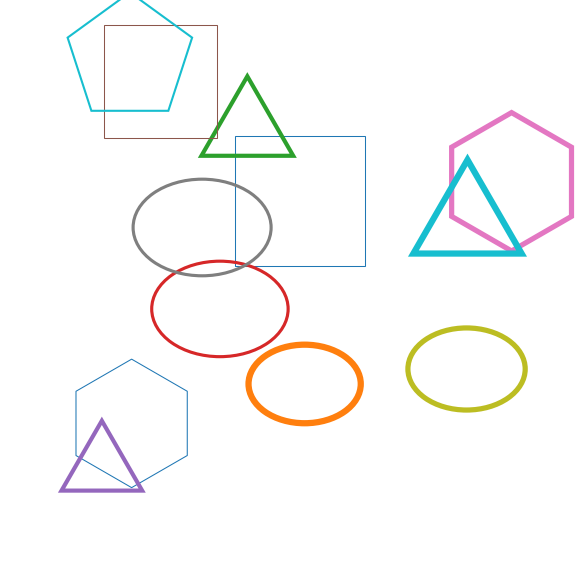[{"shape": "square", "thickness": 0.5, "radius": 0.56, "center": [0.52, 0.651]}, {"shape": "hexagon", "thickness": 0.5, "radius": 0.56, "center": [0.228, 0.266]}, {"shape": "oval", "thickness": 3, "radius": 0.49, "center": [0.528, 0.334]}, {"shape": "triangle", "thickness": 2, "radius": 0.46, "center": [0.428, 0.775]}, {"shape": "oval", "thickness": 1.5, "radius": 0.59, "center": [0.381, 0.464]}, {"shape": "triangle", "thickness": 2, "radius": 0.4, "center": [0.176, 0.19]}, {"shape": "square", "thickness": 0.5, "radius": 0.49, "center": [0.278, 0.857]}, {"shape": "hexagon", "thickness": 2.5, "radius": 0.6, "center": [0.886, 0.684]}, {"shape": "oval", "thickness": 1.5, "radius": 0.6, "center": [0.35, 0.605]}, {"shape": "oval", "thickness": 2.5, "radius": 0.51, "center": [0.808, 0.36]}, {"shape": "triangle", "thickness": 3, "radius": 0.54, "center": [0.81, 0.614]}, {"shape": "pentagon", "thickness": 1, "radius": 0.57, "center": [0.225, 0.899]}]